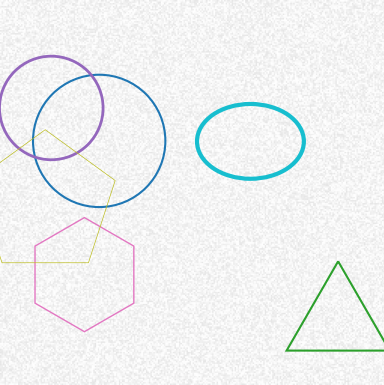[{"shape": "circle", "thickness": 1.5, "radius": 0.86, "center": [0.258, 0.634]}, {"shape": "triangle", "thickness": 1.5, "radius": 0.77, "center": [0.878, 0.167]}, {"shape": "circle", "thickness": 2, "radius": 0.67, "center": [0.133, 0.72]}, {"shape": "hexagon", "thickness": 1, "radius": 0.74, "center": [0.219, 0.287]}, {"shape": "pentagon", "thickness": 0.5, "radius": 0.96, "center": [0.117, 0.472]}, {"shape": "oval", "thickness": 3, "radius": 0.69, "center": [0.65, 0.633]}]